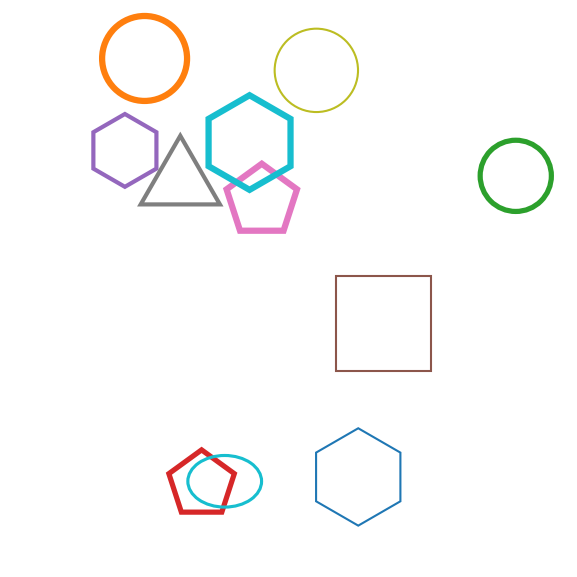[{"shape": "hexagon", "thickness": 1, "radius": 0.42, "center": [0.62, 0.173]}, {"shape": "circle", "thickness": 3, "radius": 0.37, "center": [0.25, 0.898]}, {"shape": "circle", "thickness": 2.5, "radius": 0.31, "center": [0.893, 0.695]}, {"shape": "pentagon", "thickness": 2.5, "radius": 0.3, "center": [0.349, 0.161]}, {"shape": "hexagon", "thickness": 2, "radius": 0.32, "center": [0.216, 0.739]}, {"shape": "square", "thickness": 1, "radius": 0.41, "center": [0.664, 0.439]}, {"shape": "pentagon", "thickness": 3, "radius": 0.32, "center": [0.453, 0.651]}, {"shape": "triangle", "thickness": 2, "radius": 0.4, "center": [0.312, 0.685]}, {"shape": "circle", "thickness": 1, "radius": 0.36, "center": [0.548, 0.877]}, {"shape": "oval", "thickness": 1.5, "radius": 0.32, "center": [0.389, 0.166]}, {"shape": "hexagon", "thickness": 3, "radius": 0.41, "center": [0.432, 0.752]}]